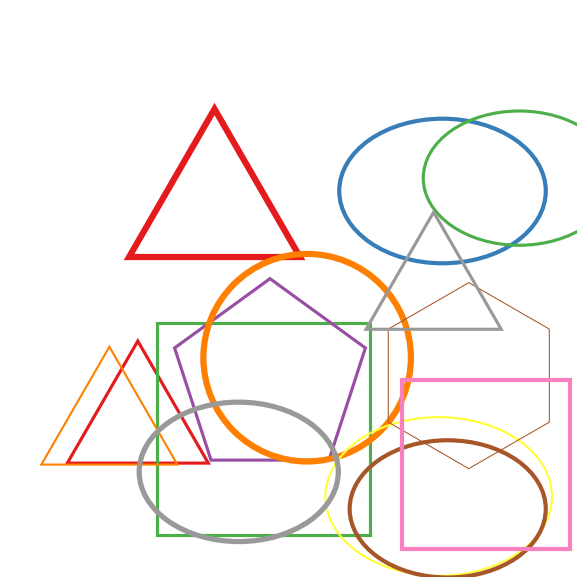[{"shape": "triangle", "thickness": 3, "radius": 0.85, "center": [0.371, 0.639]}, {"shape": "triangle", "thickness": 1.5, "radius": 0.7, "center": [0.239, 0.268]}, {"shape": "oval", "thickness": 2, "radius": 0.89, "center": [0.766, 0.668]}, {"shape": "square", "thickness": 1.5, "radius": 0.92, "center": [0.457, 0.257]}, {"shape": "oval", "thickness": 1.5, "radius": 0.83, "center": [0.899, 0.691]}, {"shape": "pentagon", "thickness": 1.5, "radius": 0.87, "center": [0.468, 0.343]}, {"shape": "triangle", "thickness": 1, "radius": 0.68, "center": [0.189, 0.263]}, {"shape": "circle", "thickness": 3, "radius": 0.9, "center": [0.532, 0.38]}, {"shape": "oval", "thickness": 1, "radius": 0.98, "center": [0.76, 0.139]}, {"shape": "oval", "thickness": 2, "radius": 0.85, "center": [0.775, 0.118]}, {"shape": "hexagon", "thickness": 0.5, "radius": 0.81, "center": [0.812, 0.349]}, {"shape": "square", "thickness": 2, "radius": 0.73, "center": [0.842, 0.195]}, {"shape": "triangle", "thickness": 1.5, "radius": 0.68, "center": [0.751, 0.497]}, {"shape": "oval", "thickness": 2.5, "radius": 0.86, "center": [0.413, 0.182]}]